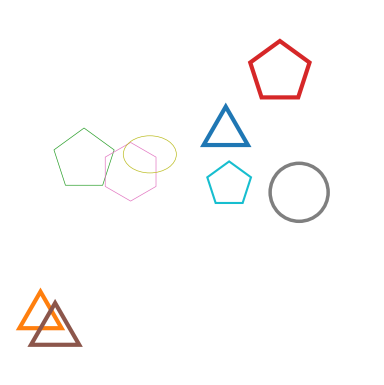[{"shape": "triangle", "thickness": 3, "radius": 0.33, "center": [0.586, 0.656]}, {"shape": "triangle", "thickness": 3, "radius": 0.32, "center": [0.105, 0.179]}, {"shape": "pentagon", "thickness": 0.5, "radius": 0.41, "center": [0.218, 0.585]}, {"shape": "pentagon", "thickness": 3, "radius": 0.4, "center": [0.727, 0.813]}, {"shape": "triangle", "thickness": 3, "radius": 0.36, "center": [0.143, 0.141]}, {"shape": "hexagon", "thickness": 0.5, "radius": 0.38, "center": [0.339, 0.554]}, {"shape": "circle", "thickness": 2.5, "radius": 0.38, "center": [0.777, 0.501]}, {"shape": "oval", "thickness": 0.5, "radius": 0.34, "center": [0.389, 0.599]}, {"shape": "pentagon", "thickness": 1.5, "radius": 0.3, "center": [0.595, 0.521]}]